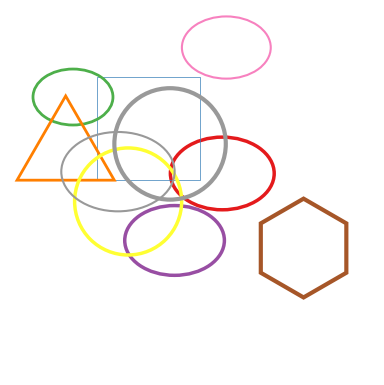[{"shape": "oval", "thickness": 2.5, "radius": 0.67, "center": [0.577, 0.549]}, {"shape": "square", "thickness": 0.5, "radius": 0.67, "center": [0.385, 0.667]}, {"shape": "oval", "thickness": 2, "radius": 0.52, "center": [0.19, 0.748]}, {"shape": "oval", "thickness": 2.5, "radius": 0.65, "center": [0.453, 0.375]}, {"shape": "triangle", "thickness": 2, "radius": 0.73, "center": [0.171, 0.605]}, {"shape": "circle", "thickness": 2.5, "radius": 0.7, "center": [0.333, 0.477]}, {"shape": "hexagon", "thickness": 3, "radius": 0.64, "center": [0.788, 0.356]}, {"shape": "oval", "thickness": 1.5, "radius": 0.58, "center": [0.588, 0.877]}, {"shape": "circle", "thickness": 3, "radius": 0.72, "center": [0.442, 0.626]}, {"shape": "oval", "thickness": 1.5, "radius": 0.74, "center": [0.306, 0.554]}]